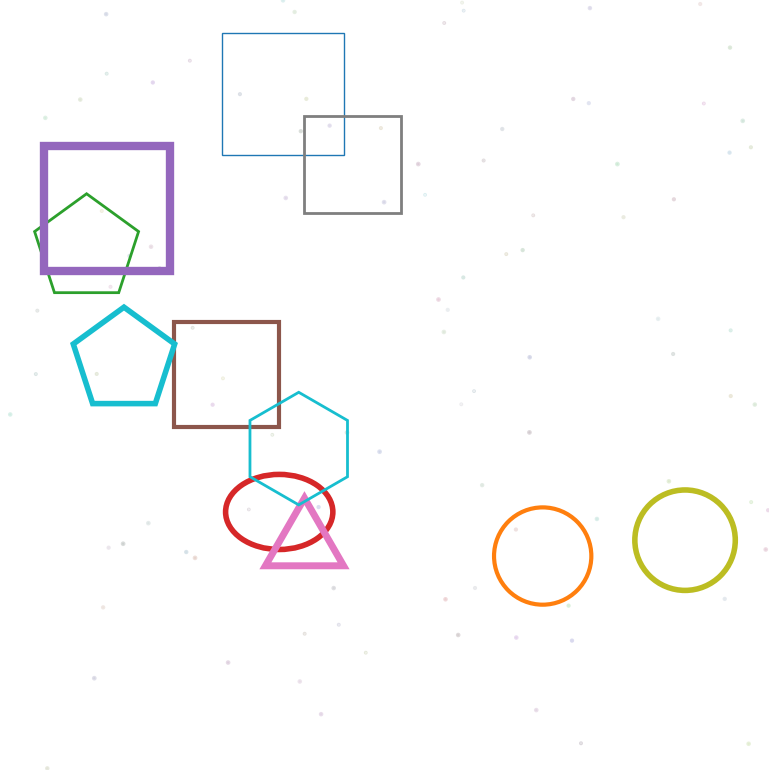[{"shape": "square", "thickness": 0.5, "radius": 0.4, "center": [0.367, 0.878]}, {"shape": "circle", "thickness": 1.5, "radius": 0.32, "center": [0.705, 0.278]}, {"shape": "pentagon", "thickness": 1, "radius": 0.35, "center": [0.112, 0.677]}, {"shape": "oval", "thickness": 2, "radius": 0.35, "center": [0.363, 0.335]}, {"shape": "square", "thickness": 3, "radius": 0.41, "center": [0.139, 0.729]}, {"shape": "square", "thickness": 1.5, "radius": 0.34, "center": [0.294, 0.514]}, {"shape": "triangle", "thickness": 2.5, "radius": 0.29, "center": [0.395, 0.295]}, {"shape": "square", "thickness": 1, "radius": 0.31, "center": [0.458, 0.787]}, {"shape": "circle", "thickness": 2, "radius": 0.33, "center": [0.89, 0.298]}, {"shape": "hexagon", "thickness": 1, "radius": 0.37, "center": [0.388, 0.417]}, {"shape": "pentagon", "thickness": 2, "radius": 0.35, "center": [0.161, 0.532]}]